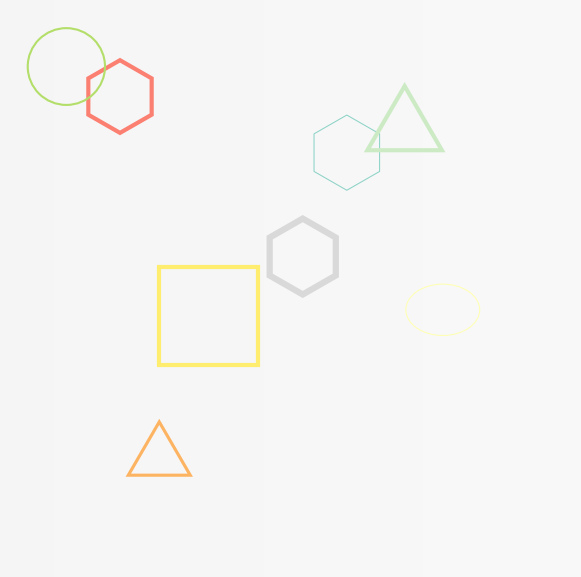[{"shape": "hexagon", "thickness": 0.5, "radius": 0.33, "center": [0.597, 0.735]}, {"shape": "oval", "thickness": 0.5, "radius": 0.32, "center": [0.762, 0.463]}, {"shape": "hexagon", "thickness": 2, "radius": 0.31, "center": [0.206, 0.832]}, {"shape": "triangle", "thickness": 1.5, "radius": 0.31, "center": [0.274, 0.207]}, {"shape": "circle", "thickness": 1, "radius": 0.33, "center": [0.114, 0.884]}, {"shape": "hexagon", "thickness": 3, "radius": 0.33, "center": [0.521, 0.555]}, {"shape": "triangle", "thickness": 2, "radius": 0.37, "center": [0.696, 0.776]}, {"shape": "square", "thickness": 2, "radius": 0.43, "center": [0.358, 0.452]}]